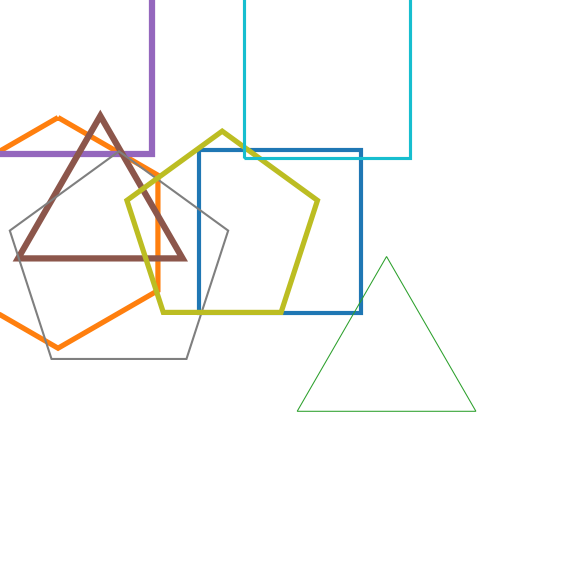[{"shape": "square", "thickness": 2, "radius": 0.7, "center": [0.485, 0.598]}, {"shape": "hexagon", "thickness": 2.5, "radius": 1.0, "center": [0.101, 0.596]}, {"shape": "triangle", "thickness": 0.5, "radius": 0.89, "center": [0.669, 0.376]}, {"shape": "square", "thickness": 3, "radius": 0.74, "center": [0.115, 0.88]}, {"shape": "triangle", "thickness": 3, "radius": 0.82, "center": [0.174, 0.634]}, {"shape": "pentagon", "thickness": 1, "radius": 0.99, "center": [0.206, 0.538]}, {"shape": "pentagon", "thickness": 2.5, "radius": 0.87, "center": [0.385, 0.599]}, {"shape": "square", "thickness": 1.5, "radius": 0.72, "center": [0.566, 0.869]}]